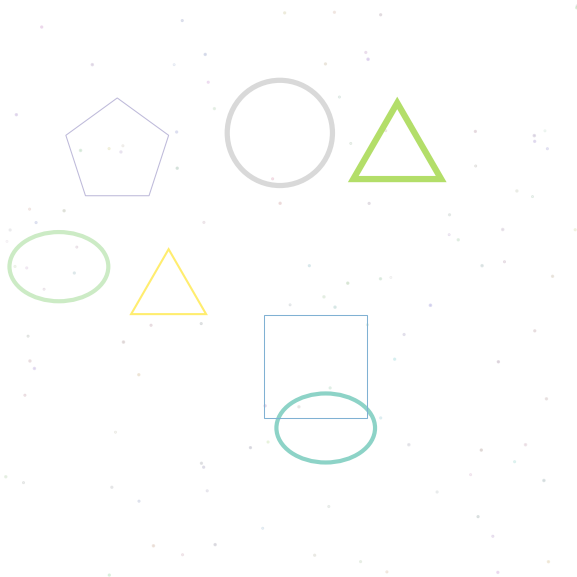[{"shape": "oval", "thickness": 2, "radius": 0.43, "center": [0.564, 0.258]}, {"shape": "pentagon", "thickness": 0.5, "radius": 0.47, "center": [0.203, 0.736]}, {"shape": "square", "thickness": 0.5, "radius": 0.45, "center": [0.546, 0.364]}, {"shape": "triangle", "thickness": 3, "radius": 0.44, "center": [0.688, 0.733]}, {"shape": "circle", "thickness": 2.5, "radius": 0.46, "center": [0.485, 0.769]}, {"shape": "oval", "thickness": 2, "radius": 0.43, "center": [0.102, 0.537]}, {"shape": "triangle", "thickness": 1, "radius": 0.37, "center": [0.292, 0.493]}]